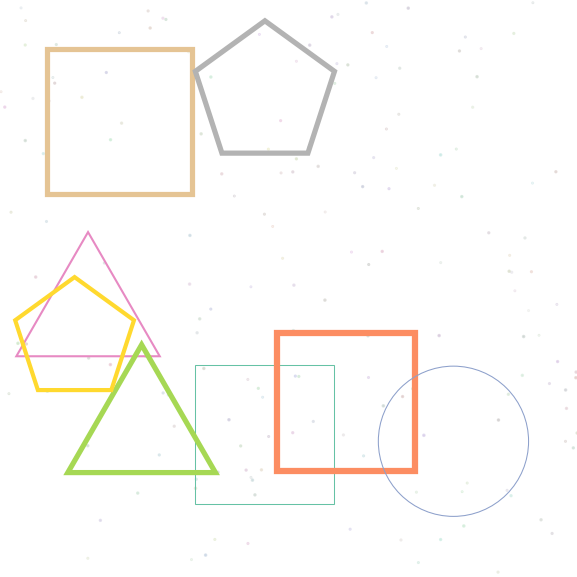[{"shape": "square", "thickness": 0.5, "radius": 0.6, "center": [0.457, 0.246]}, {"shape": "square", "thickness": 3, "radius": 0.6, "center": [0.599, 0.303]}, {"shape": "circle", "thickness": 0.5, "radius": 0.65, "center": [0.785, 0.235]}, {"shape": "triangle", "thickness": 1, "radius": 0.72, "center": [0.152, 0.454]}, {"shape": "triangle", "thickness": 2.5, "radius": 0.74, "center": [0.245, 0.255]}, {"shape": "pentagon", "thickness": 2, "radius": 0.54, "center": [0.129, 0.411]}, {"shape": "square", "thickness": 2.5, "radius": 0.63, "center": [0.207, 0.788]}, {"shape": "pentagon", "thickness": 2.5, "radius": 0.63, "center": [0.459, 0.836]}]